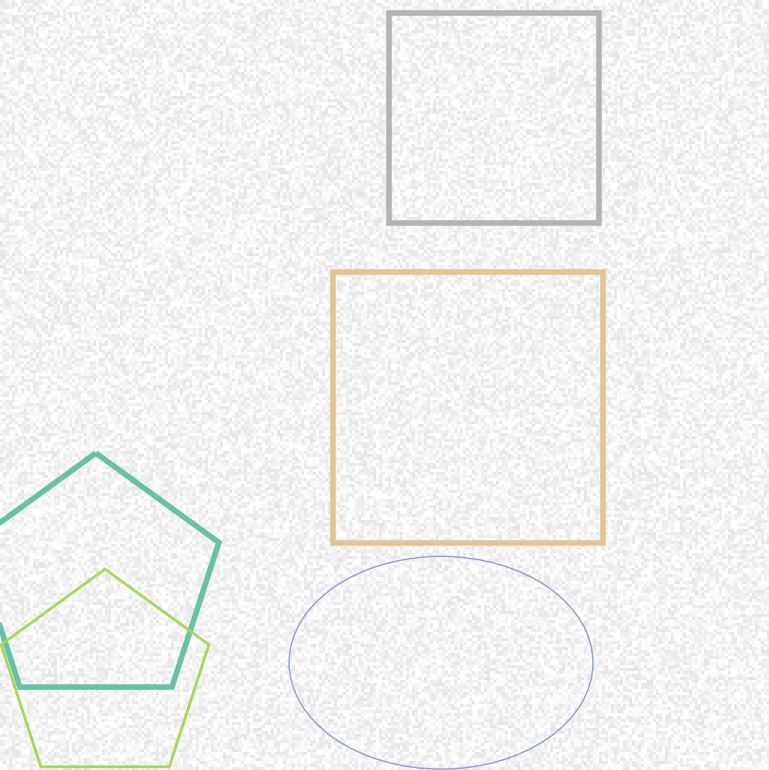[{"shape": "pentagon", "thickness": 2, "radius": 0.84, "center": [0.125, 0.244]}, {"shape": "oval", "thickness": 0.5, "radius": 0.99, "center": [0.573, 0.139]}, {"shape": "pentagon", "thickness": 1, "radius": 0.71, "center": [0.136, 0.119]}, {"shape": "square", "thickness": 2, "radius": 0.88, "center": [0.608, 0.471]}, {"shape": "square", "thickness": 2, "radius": 0.68, "center": [0.641, 0.847]}]